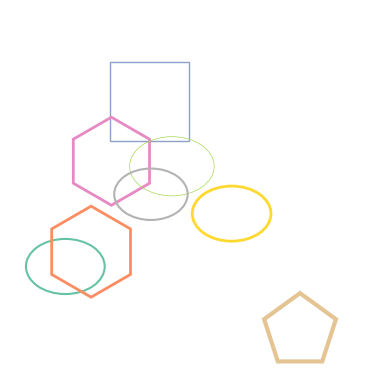[{"shape": "oval", "thickness": 1.5, "radius": 0.51, "center": [0.17, 0.308]}, {"shape": "hexagon", "thickness": 2, "radius": 0.59, "center": [0.237, 0.346]}, {"shape": "square", "thickness": 1, "radius": 0.51, "center": [0.389, 0.737]}, {"shape": "hexagon", "thickness": 2, "radius": 0.57, "center": [0.289, 0.581]}, {"shape": "oval", "thickness": 0.5, "radius": 0.55, "center": [0.446, 0.568]}, {"shape": "oval", "thickness": 2, "radius": 0.51, "center": [0.602, 0.445]}, {"shape": "pentagon", "thickness": 3, "radius": 0.49, "center": [0.779, 0.141]}, {"shape": "oval", "thickness": 1.5, "radius": 0.48, "center": [0.392, 0.495]}]